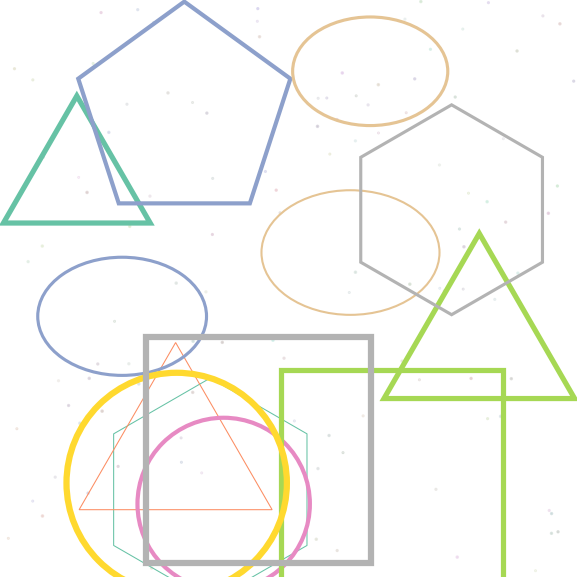[{"shape": "triangle", "thickness": 2.5, "radius": 0.73, "center": [0.133, 0.686]}, {"shape": "hexagon", "thickness": 0.5, "radius": 0.97, "center": [0.364, 0.151]}, {"shape": "triangle", "thickness": 0.5, "radius": 0.96, "center": [0.304, 0.213]}, {"shape": "oval", "thickness": 1.5, "radius": 0.73, "center": [0.211, 0.451]}, {"shape": "pentagon", "thickness": 2, "radius": 0.97, "center": [0.319, 0.803]}, {"shape": "circle", "thickness": 2, "radius": 0.75, "center": [0.387, 0.126]}, {"shape": "square", "thickness": 2.5, "radius": 0.96, "center": [0.679, 0.165]}, {"shape": "triangle", "thickness": 2.5, "radius": 0.95, "center": [0.83, 0.404]}, {"shape": "circle", "thickness": 3, "radius": 0.95, "center": [0.306, 0.163]}, {"shape": "oval", "thickness": 1, "radius": 0.77, "center": [0.607, 0.562]}, {"shape": "oval", "thickness": 1.5, "radius": 0.67, "center": [0.641, 0.876]}, {"shape": "hexagon", "thickness": 1.5, "radius": 0.91, "center": [0.782, 0.636]}, {"shape": "square", "thickness": 3, "radius": 0.98, "center": [0.447, 0.22]}]